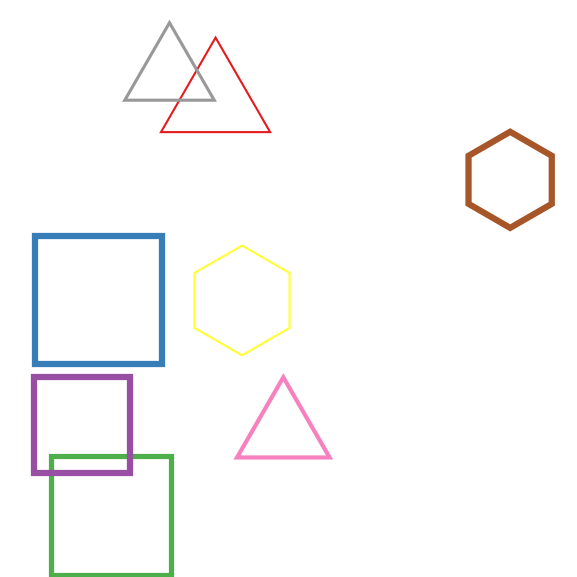[{"shape": "triangle", "thickness": 1, "radius": 0.55, "center": [0.373, 0.825]}, {"shape": "square", "thickness": 3, "radius": 0.55, "center": [0.17, 0.48]}, {"shape": "square", "thickness": 2.5, "radius": 0.52, "center": [0.192, 0.106]}, {"shape": "square", "thickness": 3, "radius": 0.42, "center": [0.142, 0.263]}, {"shape": "hexagon", "thickness": 1, "radius": 0.48, "center": [0.419, 0.479]}, {"shape": "hexagon", "thickness": 3, "radius": 0.42, "center": [0.883, 0.688]}, {"shape": "triangle", "thickness": 2, "radius": 0.46, "center": [0.491, 0.253]}, {"shape": "triangle", "thickness": 1.5, "radius": 0.45, "center": [0.294, 0.87]}]